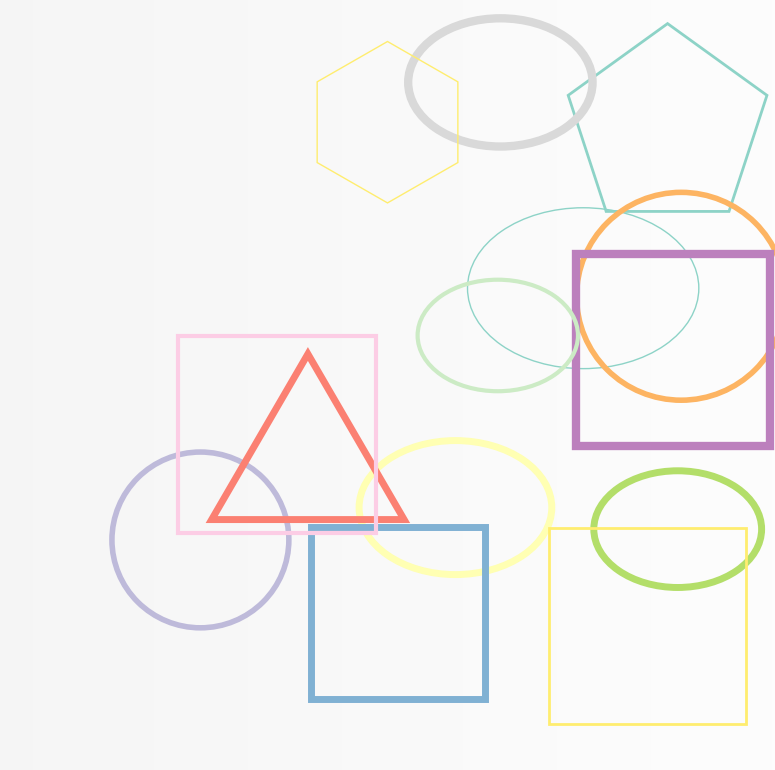[{"shape": "oval", "thickness": 0.5, "radius": 0.75, "center": [0.752, 0.626]}, {"shape": "pentagon", "thickness": 1, "radius": 0.67, "center": [0.861, 0.835]}, {"shape": "oval", "thickness": 2.5, "radius": 0.62, "center": [0.588, 0.341]}, {"shape": "circle", "thickness": 2, "radius": 0.57, "center": [0.259, 0.299]}, {"shape": "triangle", "thickness": 2.5, "radius": 0.72, "center": [0.397, 0.397]}, {"shape": "square", "thickness": 2.5, "radius": 0.56, "center": [0.513, 0.204]}, {"shape": "circle", "thickness": 2, "radius": 0.67, "center": [0.879, 0.615]}, {"shape": "oval", "thickness": 2.5, "radius": 0.54, "center": [0.874, 0.313]}, {"shape": "square", "thickness": 1.5, "radius": 0.64, "center": [0.357, 0.436]}, {"shape": "oval", "thickness": 3, "radius": 0.59, "center": [0.646, 0.893]}, {"shape": "square", "thickness": 3, "radius": 0.62, "center": [0.868, 0.545]}, {"shape": "oval", "thickness": 1.5, "radius": 0.52, "center": [0.642, 0.564]}, {"shape": "hexagon", "thickness": 0.5, "radius": 0.52, "center": [0.5, 0.841]}, {"shape": "square", "thickness": 1, "radius": 0.64, "center": [0.835, 0.187]}]